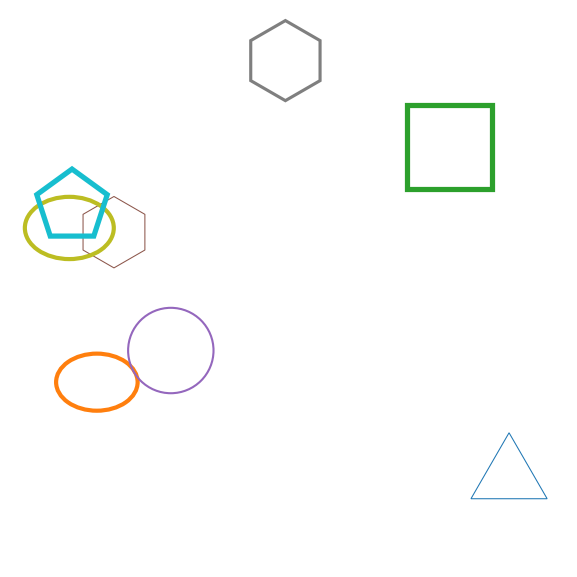[{"shape": "triangle", "thickness": 0.5, "radius": 0.38, "center": [0.881, 0.174]}, {"shape": "oval", "thickness": 2, "radius": 0.35, "center": [0.168, 0.337]}, {"shape": "square", "thickness": 2.5, "radius": 0.37, "center": [0.778, 0.745]}, {"shape": "circle", "thickness": 1, "radius": 0.37, "center": [0.296, 0.392]}, {"shape": "hexagon", "thickness": 0.5, "radius": 0.31, "center": [0.197, 0.597]}, {"shape": "hexagon", "thickness": 1.5, "radius": 0.35, "center": [0.494, 0.894]}, {"shape": "oval", "thickness": 2, "radius": 0.38, "center": [0.12, 0.604]}, {"shape": "pentagon", "thickness": 2.5, "radius": 0.32, "center": [0.125, 0.642]}]